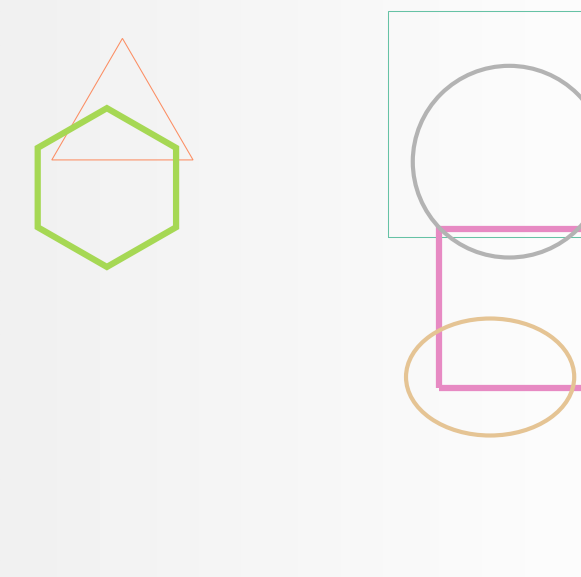[{"shape": "square", "thickness": 0.5, "radius": 0.98, "center": [0.863, 0.784]}, {"shape": "triangle", "thickness": 0.5, "radius": 0.7, "center": [0.211, 0.792]}, {"shape": "square", "thickness": 3, "radius": 0.69, "center": [0.894, 0.465]}, {"shape": "hexagon", "thickness": 3, "radius": 0.69, "center": [0.184, 0.674]}, {"shape": "oval", "thickness": 2, "radius": 0.72, "center": [0.843, 0.346]}, {"shape": "circle", "thickness": 2, "radius": 0.83, "center": [0.876, 0.719]}]